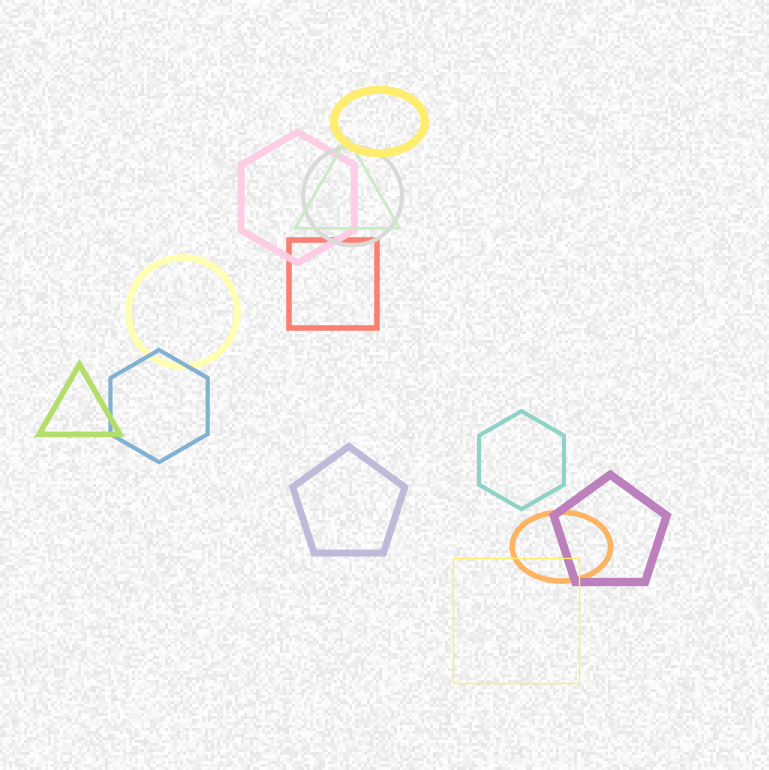[{"shape": "hexagon", "thickness": 1.5, "radius": 0.32, "center": [0.677, 0.402]}, {"shape": "circle", "thickness": 2.5, "radius": 0.35, "center": [0.237, 0.595]}, {"shape": "pentagon", "thickness": 2.5, "radius": 0.38, "center": [0.453, 0.344]}, {"shape": "square", "thickness": 2, "radius": 0.29, "center": [0.433, 0.631]}, {"shape": "hexagon", "thickness": 1.5, "radius": 0.36, "center": [0.207, 0.473]}, {"shape": "oval", "thickness": 2, "radius": 0.32, "center": [0.729, 0.29]}, {"shape": "triangle", "thickness": 2, "radius": 0.3, "center": [0.103, 0.466]}, {"shape": "hexagon", "thickness": 2.5, "radius": 0.42, "center": [0.387, 0.744]}, {"shape": "circle", "thickness": 1.5, "radius": 0.32, "center": [0.458, 0.746]}, {"shape": "pentagon", "thickness": 3, "radius": 0.39, "center": [0.792, 0.306]}, {"shape": "triangle", "thickness": 1, "radius": 0.39, "center": [0.451, 0.743]}, {"shape": "square", "thickness": 0.5, "radius": 0.41, "center": [0.67, 0.194]}, {"shape": "oval", "thickness": 3, "radius": 0.29, "center": [0.493, 0.842]}]